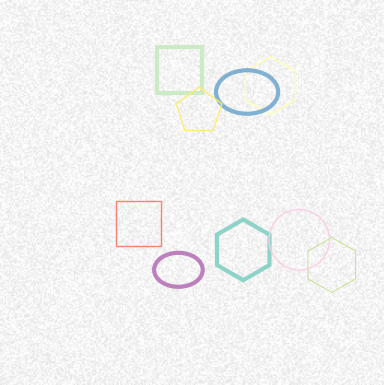[{"shape": "hexagon", "thickness": 3, "radius": 0.39, "center": [0.632, 0.351]}, {"shape": "hexagon", "thickness": 1, "radius": 0.37, "center": [0.703, 0.778]}, {"shape": "square", "thickness": 1, "radius": 0.29, "center": [0.361, 0.42]}, {"shape": "oval", "thickness": 3, "radius": 0.4, "center": [0.642, 0.761]}, {"shape": "hexagon", "thickness": 0.5, "radius": 0.36, "center": [0.862, 0.312]}, {"shape": "circle", "thickness": 1, "radius": 0.39, "center": [0.777, 0.377]}, {"shape": "oval", "thickness": 3, "radius": 0.32, "center": [0.463, 0.299]}, {"shape": "square", "thickness": 3, "radius": 0.29, "center": [0.467, 0.818]}, {"shape": "pentagon", "thickness": 1, "radius": 0.31, "center": [0.517, 0.711]}]